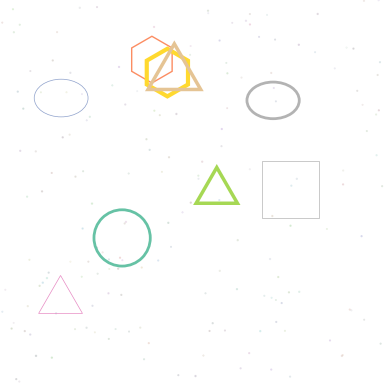[{"shape": "circle", "thickness": 2, "radius": 0.37, "center": [0.317, 0.382]}, {"shape": "hexagon", "thickness": 1, "radius": 0.3, "center": [0.395, 0.845]}, {"shape": "oval", "thickness": 0.5, "radius": 0.35, "center": [0.159, 0.745]}, {"shape": "triangle", "thickness": 0.5, "radius": 0.33, "center": [0.157, 0.219]}, {"shape": "triangle", "thickness": 2.5, "radius": 0.31, "center": [0.563, 0.503]}, {"shape": "hexagon", "thickness": 3, "radius": 0.31, "center": [0.435, 0.812]}, {"shape": "triangle", "thickness": 2.5, "radius": 0.4, "center": [0.453, 0.807]}, {"shape": "oval", "thickness": 2, "radius": 0.34, "center": [0.709, 0.739]}, {"shape": "square", "thickness": 0.5, "radius": 0.37, "center": [0.754, 0.507]}]